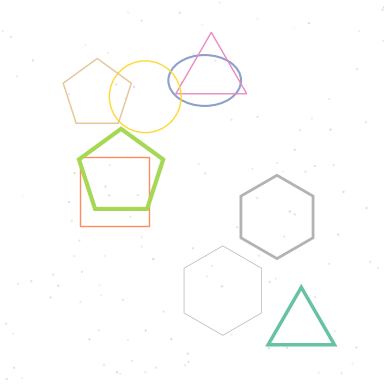[{"shape": "triangle", "thickness": 2.5, "radius": 0.5, "center": [0.783, 0.154]}, {"shape": "square", "thickness": 1, "radius": 0.45, "center": [0.297, 0.502]}, {"shape": "oval", "thickness": 1.5, "radius": 0.47, "center": [0.532, 0.791]}, {"shape": "triangle", "thickness": 1, "radius": 0.53, "center": [0.549, 0.81]}, {"shape": "pentagon", "thickness": 3, "radius": 0.57, "center": [0.314, 0.55]}, {"shape": "circle", "thickness": 1, "radius": 0.47, "center": [0.377, 0.749]}, {"shape": "pentagon", "thickness": 1, "radius": 0.47, "center": [0.253, 0.755]}, {"shape": "hexagon", "thickness": 2, "radius": 0.54, "center": [0.719, 0.436]}, {"shape": "hexagon", "thickness": 0.5, "radius": 0.58, "center": [0.579, 0.245]}]